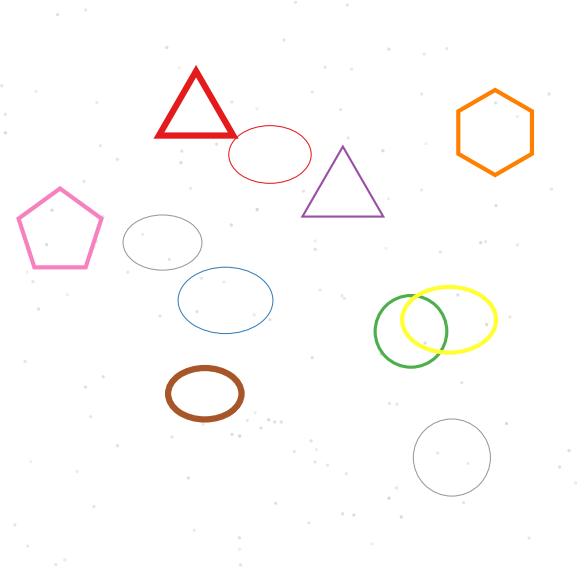[{"shape": "oval", "thickness": 0.5, "radius": 0.36, "center": [0.467, 0.732]}, {"shape": "triangle", "thickness": 3, "radius": 0.37, "center": [0.34, 0.802]}, {"shape": "oval", "thickness": 0.5, "radius": 0.41, "center": [0.391, 0.479]}, {"shape": "circle", "thickness": 1.5, "radius": 0.31, "center": [0.712, 0.425]}, {"shape": "triangle", "thickness": 1, "radius": 0.4, "center": [0.594, 0.665]}, {"shape": "hexagon", "thickness": 2, "radius": 0.37, "center": [0.857, 0.77]}, {"shape": "oval", "thickness": 2, "radius": 0.41, "center": [0.778, 0.445]}, {"shape": "oval", "thickness": 3, "radius": 0.32, "center": [0.355, 0.317]}, {"shape": "pentagon", "thickness": 2, "radius": 0.38, "center": [0.104, 0.597]}, {"shape": "circle", "thickness": 0.5, "radius": 0.33, "center": [0.782, 0.207]}, {"shape": "oval", "thickness": 0.5, "radius": 0.34, "center": [0.281, 0.579]}]